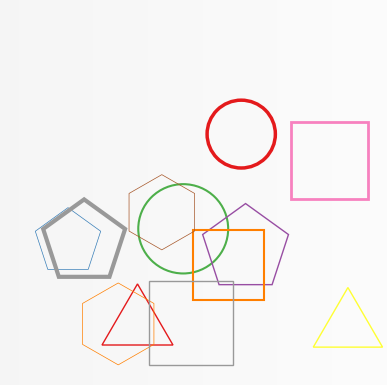[{"shape": "triangle", "thickness": 1, "radius": 0.53, "center": [0.355, 0.157]}, {"shape": "circle", "thickness": 2.5, "radius": 0.44, "center": [0.623, 0.652]}, {"shape": "pentagon", "thickness": 0.5, "radius": 0.44, "center": [0.175, 0.372]}, {"shape": "circle", "thickness": 1.5, "radius": 0.58, "center": [0.473, 0.406]}, {"shape": "pentagon", "thickness": 1, "radius": 0.58, "center": [0.634, 0.355]}, {"shape": "hexagon", "thickness": 0.5, "radius": 0.53, "center": [0.305, 0.159]}, {"shape": "square", "thickness": 1.5, "radius": 0.46, "center": [0.59, 0.312]}, {"shape": "triangle", "thickness": 1, "radius": 0.52, "center": [0.898, 0.15]}, {"shape": "hexagon", "thickness": 0.5, "radius": 0.49, "center": [0.418, 0.449]}, {"shape": "square", "thickness": 2, "radius": 0.5, "center": [0.85, 0.583]}, {"shape": "square", "thickness": 1, "radius": 0.55, "center": [0.493, 0.16]}, {"shape": "pentagon", "thickness": 3, "radius": 0.56, "center": [0.217, 0.371]}]